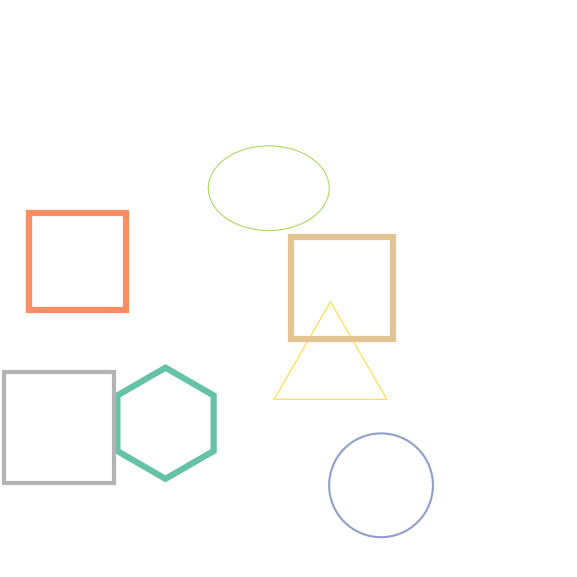[{"shape": "hexagon", "thickness": 3, "radius": 0.48, "center": [0.287, 0.266]}, {"shape": "square", "thickness": 3, "radius": 0.42, "center": [0.135, 0.546]}, {"shape": "circle", "thickness": 1, "radius": 0.45, "center": [0.66, 0.159]}, {"shape": "oval", "thickness": 0.5, "radius": 0.52, "center": [0.465, 0.673]}, {"shape": "triangle", "thickness": 0.5, "radius": 0.56, "center": [0.572, 0.364]}, {"shape": "square", "thickness": 3, "radius": 0.44, "center": [0.592, 0.5]}, {"shape": "square", "thickness": 2, "radius": 0.48, "center": [0.102, 0.259]}]